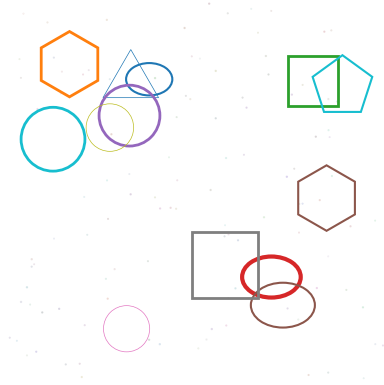[{"shape": "oval", "thickness": 1.5, "radius": 0.3, "center": [0.388, 0.794]}, {"shape": "triangle", "thickness": 0.5, "radius": 0.42, "center": [0.34, 0.788]}, {"shape": "hexagon", "thickness": 2, "radius": 0.42, "center": [0.181, 0.833]}, {"shape": "square", "thickness": 2, "radius": 0.33, "center": [0.812, 0.79]}, {"shape": "oval", "thickness": 3, "radius": 0.38, "center": [0.705, 0.28]}, {"shape": "circle", "thickness": 2, "radius": 0.4, "center": [0.336, 0.7]}, {"shape": "hexagon", "thickness": 1.5, "radius": 0.43, "center": [0.848, 0.486]}, {"shape": "oval", "thickness": 1.5, "radius": 0.42, "center": [0.735, 0.207]}, {"shape": "circle", "thickness": 0.5, "radius": 0.3, "center": [0.329, 0.146]}, {"shape": "square", "thickness": 2, "radius": 0.43, "center": [0.585, 0.313]}, {"shape": "circle", "thickness": 0.5, "radius": 0.31, "center": [0.285, 0.669]}, {"shape": "circle", "thickness": 2, "radius": 0.41, "center": [0.138, 0.638]}, {"shape": "pentagon", "thickness": 1.5, "radius": 0.41, "center": [0.889, 0.775]}]